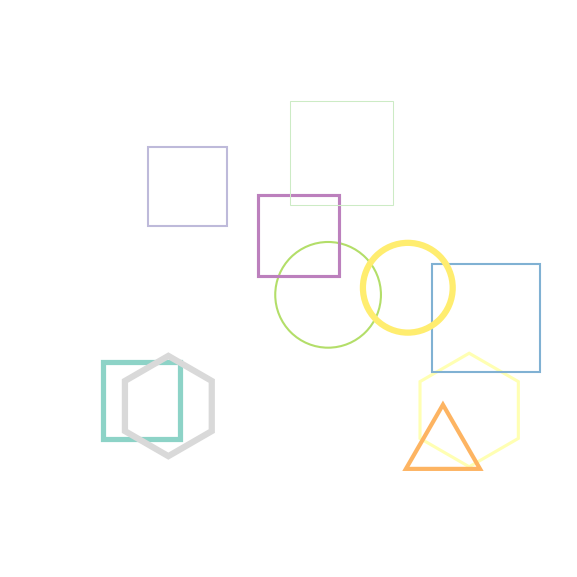[{"shape": "square", "thickness": 2.5, "radius": 0.34, "center": [0.245, 0.305]}, {"shape": "hexagon", "thickness": 1.5, "radius": 0.49, "center": [0.812, 0.289]}, {"shape": "square", "thickness": 1, "radius": 0.34, "center": [0.325, 0.676]}, {"shape": "square", "thickness": 1, "radius": 0.47, "center": [0.842, 0.449]}, {"shape": "triangle", "thickness": 2, "radius": 0.37, "center": [0.767, 0.224]}, {"shape": "circle", "thickness": 1, "radius": 0.46, "center": [0.568, 0.489]}, {"shape": "hexagon", "thickness": 3, "radius": 0.43, "center": [0.292, 0.296]}, {"shape": "square", "thickness": 1.5, "radius": 0.35, "center": [0.517, 0.591]}, {"shape": "square", "thickness": 0.5, "radius": 0.45, "center": [0.591, 0.735]}, {"shape": "circle", "thickness": 3, "radius": 0.39, "center": [0.706, 0.501]}]